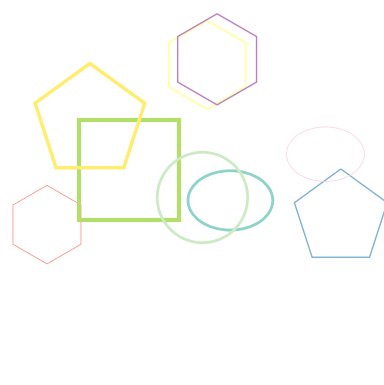[{"shape": "oval", "thickness": 2, "radius": 0.55, "center": [0.598, 0.479]}, {"shape": "hexagon", "thickness": 1.5, "radius": 0.58, "center": [0.538, 0.831]}, {"shape": "hexagon", "thickness": 0.5, "radius": 0.51, "center": [0.122, 0.417]}, {"shape": "pentagon", "thickness": 1, "radius": 0.63, "center": [0.885, 0.434]}, {"shape": "square", "thickness": 3, "radius": 0.65, "center": [0.334, 0.558]}, {"shape": "oval", "thickness": 0.5, "radius": 0.51, "center": [0.845, 0.6]}, {"shape": "hexagon", "thickness": 1, "radius": 0.59, "center": [0.564, 0.846]}, {"shape": "circle", "thickness": 2, "radius": 0.59, "center": [0.526, 0.487]}, {"shape": "pentagon", "thickness": 2.5, "radius": 0.75, "center": [0.233, 0.686]}]